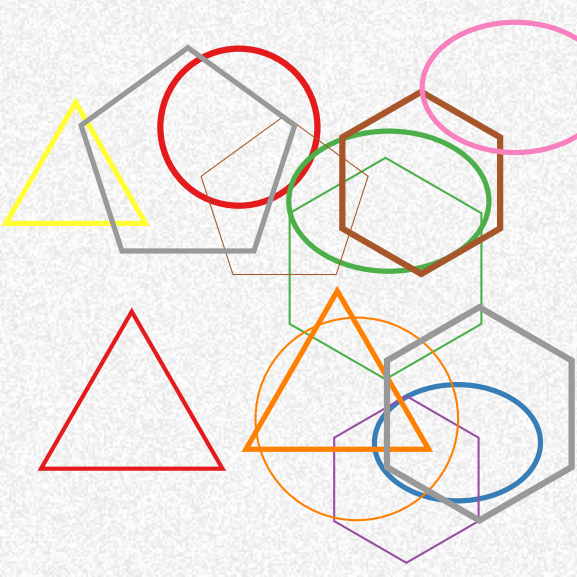[{"shape": "circle", "thickness": 3, "radius": 0.68, "center": [0.414, 0.779]}, {"shape": "triangle", "thickness": 2, "radius": 0.91, "center": [0.228, 0.278]}, {"shape": "oval", "thickness": 2.5, "radius": 0.72, "center": [0.792, 0.232]}, {"shape": "hexagon", "thickness": 1, "radius": 0.96, "center": [0.668, 0.534]}, {"shape": "oval", "thickness": 2.5, "radius": 0.87, "center": [0.673, 0.651]}, {"shape": "hexagon", "thickness": 1, "radius": 0.72, "center": [0.704, 0.169]}, {"shape": "triangle", "thickness": 2.5, "radius": 0.91, "center": [0.584, 0.313]}, {"shape": "circle", "thickness": 1, "radius": 0.88, "center": [0.618, 0.274]}, {"shape": "triangle", "thickness": 2.5, "radius": 0.7, "center": [0.131, 0.682]}, {"shape": "hexagon", "thickness": 3, "radius": 0.79, "center": [0.729, 0.682]}, {"shape": "pentagon", "thickness": 0.5, "radius": 0.76, "center": [0.493, 0.647]}, {"shape": "oval", "thickness": 2.5, "radius": 0.81, "center": [0.892, 0.848]}, {"shape": "pentagon", "thickness": 2.5, "radius": 0.97, "center": [0.325, 0.722]}, {"shape": "hexagon", "thickness": 3, "radius": 0.92, "center": [0.83, 0.283]}]